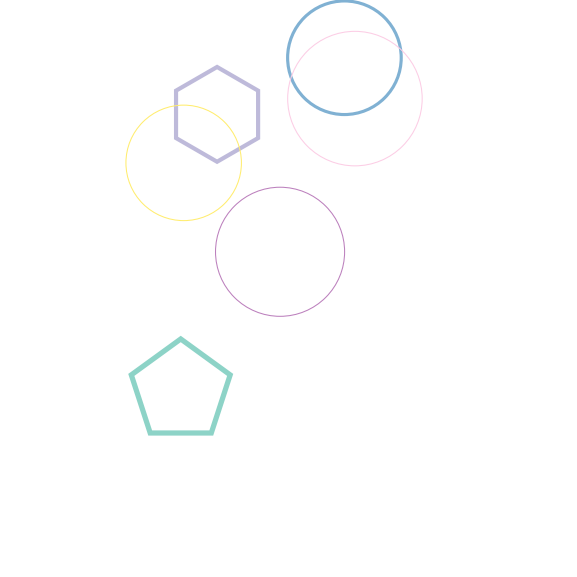[{"shape": "pentagon", "thickness": 2.5, "radius": 0.45, "center": [0.313, 0.322]}, {"shape": "hexagon", "thickness": 2, "radius": 0.41, "center": [0.376, 0.801]}, {"shape": "circle", "thickness": 1.5, "radius": 0.49, "center": [0.596, 0.899]}, {"shape": "circle", "thickness": 0.5, "radius": 0.58, "center": [0.615, 0.828]}, {"shape": "circle", "thickness": 0.5, "radius": 0.56, "center": [0.485, 0.563]}, {"shape": "circle", "thickness": 0.5, "radius": 0.5, "center": [0.318, 0.717]}]